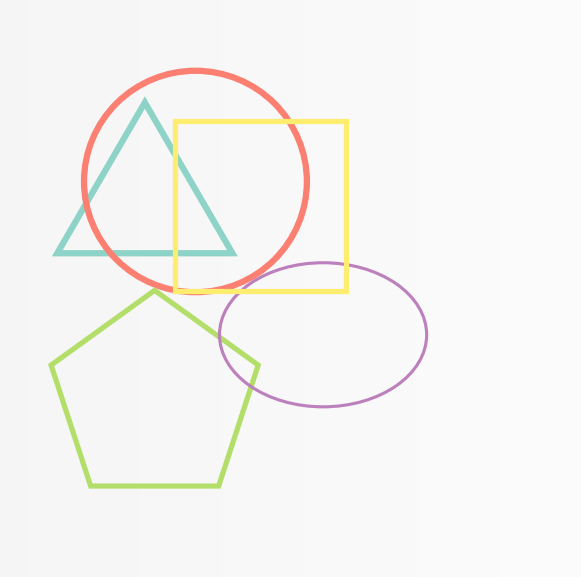[{"shape": "triangle", "thickness": 3, "radius": 0.87, "center": [0.249, 0.648]}, {"shape": "circle", "thickness": 3, "radius": 0.96, "center": [0.336, 0.685]}, {"shape": "pentagon", "thickness": 2.5, "radius": 0.94, "center": [0.266, 0.309]}, {"shape": "oval", "thickness": 1.5, "radius": 0.89, "center": [0.556, 0.419]}, {"shape": "square", "thickness": 2.5, "radius": 0.73, "center": [0.448, 0.642]}]